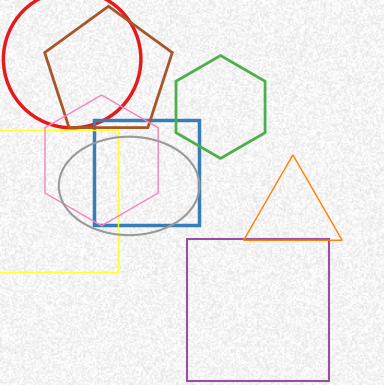[{"shape": "circle", "thickness": 2.5, "radius": 0.89, "center": [0.187, 0.846]}, {"shape": "square", "thickness": 2.5, "radius": 0.68, "center": [0.381, 0.553]}, {"shape": "hexagon", "thickness": 2, "radius": 0.67, "center": [0.573, 0.722]}, {"shape": "square", "thickness": 1.5, "radius": 0.92, "center": [0.669, 0.195]}, {"shape": "triangle", "thickness": 1, "radius": 0.74, "center": [0.761, 0.45]}, {"shape": "square", "thickness": 1, "radius": 0.92, "center": [0.123, 0.478]}, {"shape": "pentagon", "thickness": 2, "radius": 0.87, "center": [0.282, 0.81]}, {"shape": "hexagon", "thickness": 1, "radius": 0.85, "center": [0.264, 0.583]}, {"shape": "oval", "thickness": 1.5, "radius": 0.91, "center": [0.335, 0.517]}]